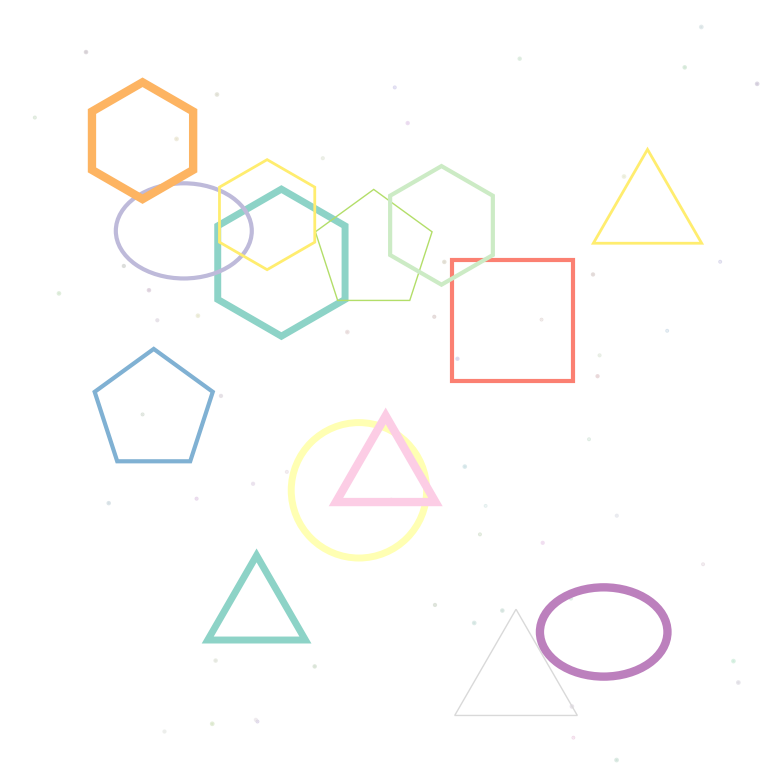[{"shape": "hexagon", "thickness": 2.5, "radius": 0.48, "center": [0.365, 0.659]}, {"shape": "triangle", "thickness": 2.5, "radius": 0.37, "center": [0.333, 0.205]}, {"shape": "circle", "thickness": 2.5, "radius": 0.44, "center": [0.466, 0.363]}, {"shape": "oval", "thickness": 1.5, "radius": 0.44, "center": [0.239, 0.7]}, {"shape": "square", "thickness": 1.5, "radius": 0.39, "center": [0.665, 0.584]}, {"shape": "pentagon", "thickness": 1.5, "radius": 0.4, "center": [0.2, 0.466]}, {"shape": "hexagon", "thickness": 3, "radius": 0.38, "center": [0.185, 0.817]}, {"shape": "pentagon", "thickness": 0.5, "radius": 0.4, "center": [0.485, 0.674]}, {"shape": "triangle", "thickness": 3, "radius": 0.37, "center": [0.501, 0.385]}, {"shape": "triangle", "thickness": 0.5, "radius": 0.46, "center": [0.67, 0.117]}, {"shape": "oval", "thickness": 3, "radius": 0.41, "center": [0.784, 0.179]}, {"shape": "hexagon", "thickness": 1.5, "radius": 0.39, "center": [0.573, 0.707]}, {"shape": "triangle", "thickness": 1, "radius": 0.41, "center": [0.841, 0.725]}, {"shape": "hexagon", "thickness": 1, "radius": 0.36, "center": [0.347, 0.721]}]